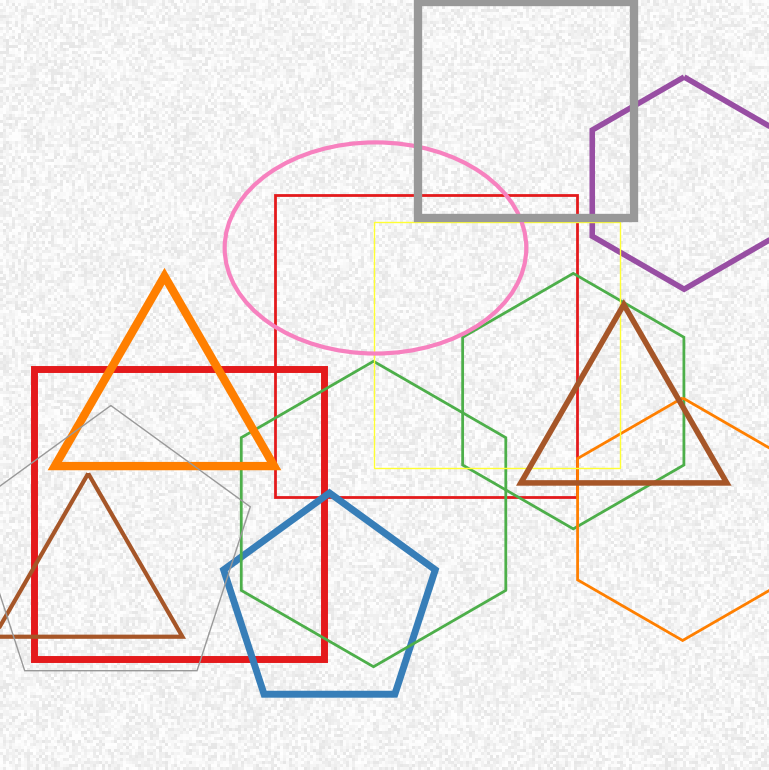[{"shape": "square", "thickness": 2.5, "radius": 0.94, "center": [0.232, 0.332]}, {"shape": "square", "thickness": 1, "radius": 0.98, "center": [0.554, 0.551]}, {"shape": "pentagon", "thickness": 2.5, "radius": 0.72, "center": [0.428, 0.215]}, {"shape": "hexagon", "thickness": 1, "radius": 0.99, "center": [0.485, 0.332]}, {"shape": "hexagon", "thickness": 1, "radius": 0.83, "center": [0.745, 0.479]}, {"shape": "hexagon", "thickness": 2, "radius": 0.69, "center": [0.888, 0.762]}, {"shape": "hexagon", "thickness": 1, "radius": 0.79, "center": [0.887, 0.326]}, {"shape": "triangle", "thickness": 3, "radius": 0.82, "center": [0.214, 0.477]}, {"shape": "square", "thickness": 0.5, "radius": 0.8, "center": [0.645, 0.552]}, {"shape": "triangle", "thickness": 1.5, "radius": 0.71, "center": [0.115, 0.244]}, {"shape": "triangle", "thickness": 2, "radius": 0.77, "center": [0.81, 0.45]}, {"shape": "oval", "thickness": 1.5, "radius": 0.98, "center": [0.488, 0.678]}, {"shape": "pentagon", "thickness": 0.5, "radius": 0.95, "center": [0.144, 0.283]}, {"shape": "square", "thickness": 3, "radius": 0.7, "center": [0.683, 0.857]}]